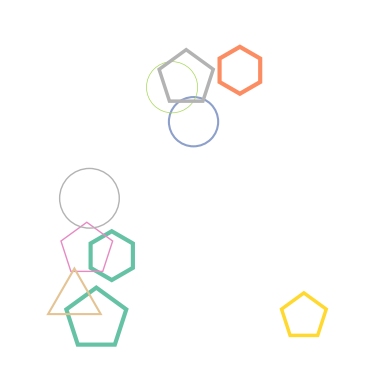[{"shape": "hexagon", "thickness": 3, "radius": 0.32, "center": [0.29, 0.336]}, {"shape": "pentagon", "thickness": 3, "radius": 0.41, "center": [0.25, 0.171]}, {"shape": "hexagon", "thickness": 3, "radius": 0.3, "center": [0.623, 0.817]}, {"shape": "circle", "thickness": 1.5, "radius": 0.32, "center": [0.503, 0.684]}, {"shape": "pentagon", "thickness": 1, "radius": 0.35, "center": [0.225, 0.352]}, {"shape": "circle", "thickness": 0.5, "radius": 0.33, "center": [0.447, 0.773]}, {"shape": "pentagon", "thickness": 2.5, "radius": 0.3, "center": [0.789, 0.178]}, {"shape": "triangle", "thickness": 1.5, "radius": 0.39, "center": [0.193, 0.224]}, {"shape": "circle", "thickness": 1, "radius": 0.39, "center": [0.232, 0.485]}, {"shape": "pentagon", "thickness": 2.5, "radius": 0.37, "center": [0.484, 0.797]}]